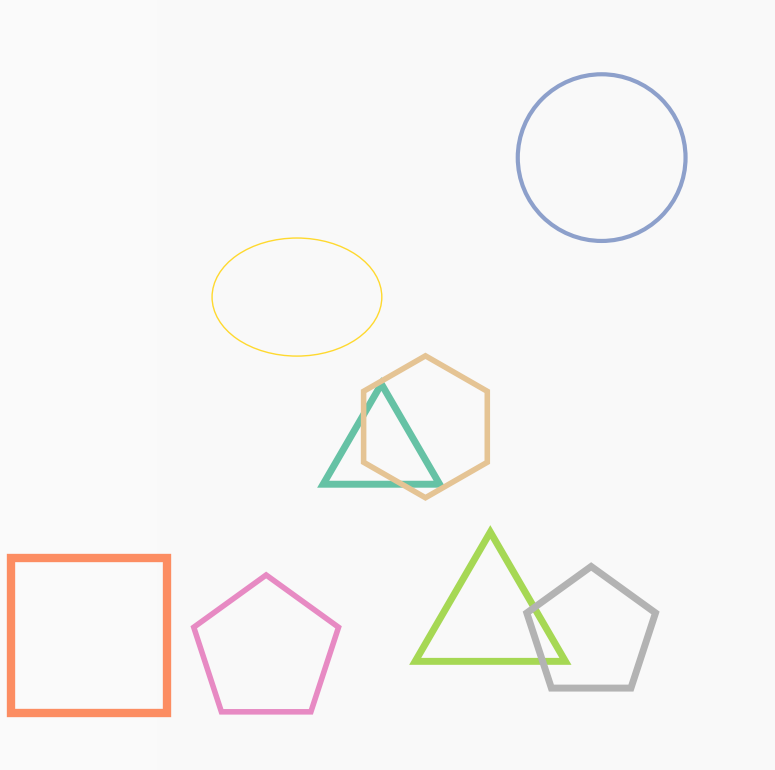[{"shape": "triangle", "thickness": 2.5, "radius": 0.43, "center": [0.492, 0.415]}, {"shape": "square", "thickness": 3, "radius": 0.5, "center": [0.115, 0.175]}, {"shape": "circle", "thickness": 1.5, "radius": 0.54, "center": [0.776, 0.795]}, {"shape": "pentagon", "thickness": 2, "radius": 0.49, "center": [0.343, 0.155]}, {"shape": "triangle", "thickness": 2.5, "radius": 0.56, "center": [0.633, 0.197]}, {"shape": "oval", "thickness": 0.5, "radius": 0.55, "center": [0.383, 0.614]}, {"shape": "hexagon", "thickness": 2, "radius": 0.46, "center": [0.549, 0.446]}, {"shape": "pentagon", "thickness": 2.5, "radius": 0.44, "center": [0.763, 0.177]}]